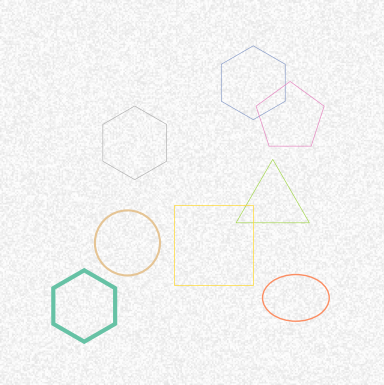[{"shape": "hexagon", "thickness": 3, "radius": 0.46, "center": [0.219, 0.205]}, {"shape": "oval", "thickness": 1, "radius": 0.43, "center": [0.768, 0.226]}, {"shape": "hexagon", "thickness": 0.5, "radius": 0.48, "center": [0.658, 0.785]}, {"shape": "pentagon", "thickness": 0.5, "radius": 0.46, "center": [0.754, 0.696]}, {"shape": "triangle", "thickness": 0.5, "radius": 0.55, "center": [0.708, 0.476]}, {"shape": "square", "thickness": 0.5, "radius": 0.52, "center": [0.555, 0.363]}, {"shape": "circle", "thickness": 1.5, "radius": 0.42, "center": [0.331, 0.369]}, {"shape": "hexagon", "thickness": 0.5, "radius": 0.48, "center": [0.35, 0.629]}]